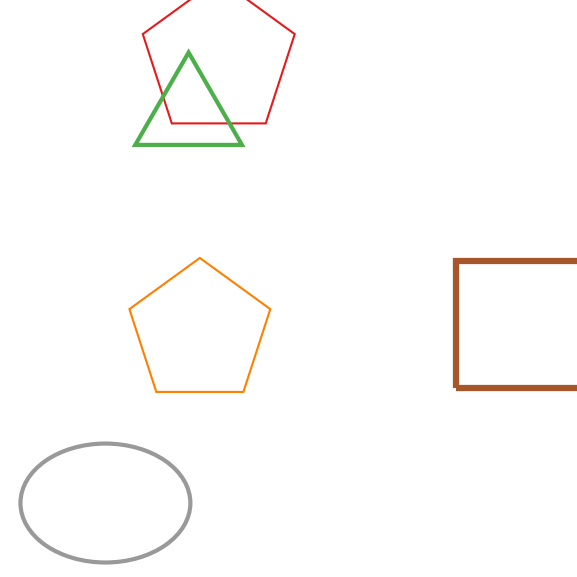[{"shape": "pentagon", "thickness": 1, "radius": 0.69, "center": [0.379, 0.897]}, {"shape": "triangle", "thickness": 2, "radius": 0.53, "center": [0.327, 0.802]}, {"shape": "pentagon", "thickness": 1, "radius": 0.64, "center": [0.346, 0.424]}, {"shape": "square", "thickness": 3, "radius": 0.55, "center": [0.9, 0.437]}, {"shape": "oval", "thickness": 2, "radius": 0.74, "center": [0.183, 0.128]}]